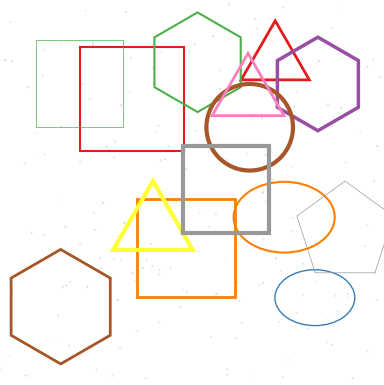[{"shape": "square", "thickness": 1.5, "radius": 0.67, "center": [0.343, 0.744]}, {"shape": "triangle", "thickness": 2, "radius": 0.51, "center": [0.715, 0.844]}, {"shape": "oval", "thickness": 1, "radius": 0.52, "center": [0.818, 0.227]}, {"shape": "square", "thickness": 0.5, "radius": 0.56, "center": [0.206, 0.784]}, {"shape": "hexagon", "thickness": 1.5, "radius": 0.65, "center": [0.513, 0.838]}, {"shape": "hexagon", "thickness": 2.5, "radius": 0.61, "center": [0.826, 0.782]}, {"shape": "oval", "thickness": 1.5, "radius": 0.66, "center": [0.738, 0.436]}, {"shape": "square", "thickness": 2, "radius": 0.63, "center": [0.484, 0.356]}, {"shape": "triangle", "thickness": 3, "radius": 0.6, "center": [0.397, 0.41]}, {"shape": "hexagon", "thickness": 2, "radius": 0.74, "center": [0.158, 0.203]}, {"shape": "circle", "thickness": 3, "radius": 0.56, "center": [0.649, 0.67]}, {"shape": "triangle", "thickness": 2, "radius": 0.54, "center": [0.644, 0.754]}, {"shape": "square", "thickness": 3, "radius": 0.56, "center": [0.587, 0.507]}, {"shape": "pentagon", "thickness": 0.5, "radius": 0.66, "center": [0.896, 0.398]}]